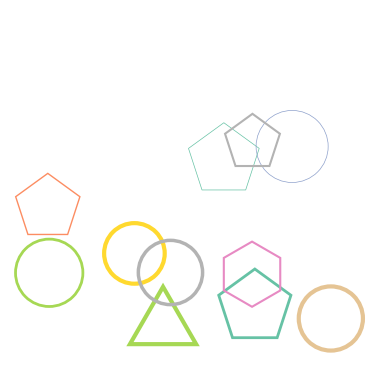[{"shape": "pentagon", "thickness": 2, "radius": 0.49, "center": [0.662, 0.203]}, {"shape": "pentagon", "thickness": 0.5, "radius": 0.48, "center": [0.581, 0.585]}, {"shape": "pentagon", "thickness": 1, "radius": 0.44, "center": [0.124, 0.462]}, {"shape": "circle", "thickness": 0.5, "radius": 0.47, "center": [0.759, 0.62]}, {"shape": "hexagon", "thickness": 1.5, "radius": 0.42, "center": [0.655, 0.288]}, {"shape": "triangle", "thickness": 3, "radius": 0.5, "center": [0.423, 0.156]}, {"shape": "circle", "thickness": 2, "radius": 0.44, "center": [0.128, 0.291]}, {"shape": "circle", "thickness": 3, "radius": 0.39, "center": [0.349, 0.342]}, {"shape": "circle", "thickness": 3, "radius": 0.42, "center": [0.859, 0.173]}, {"shape": "circle", "thickness": 2.5, "radius": 0.42, "center": [0.443, 0.292]}, {"shape": "pentagon", "thickness": 1.5, "radius": 0.37, "center": [0.656, 0.629]}]